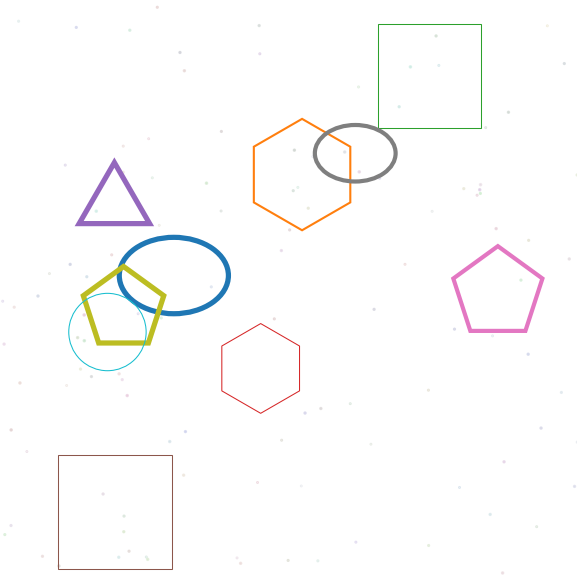[{"shape": "oval", "thickness": 2.5, "radius": 0.47, "center": [0.301, 0.522]}, {"shape": "hexagon", "thickness": 1, "radius": 0.48, "center": [0.523, 0.697]}, {"shape": "square", "thickness": 0.5, "radius": 0.45, "center": [0.743, 0.868]}, {"shape": "hexagon", "thickness": 0.5, "radius": 0.39, "center": [0.451, 0.361]}, {"shape": "triangle", "thickness": 2.5, "radius": 0.35, "center": [0.198, 0.647]}, {"shape": "square", "thickness": 0.5, "radius": 0.49, "center": [0.199, 0.112]}, {"shape": "pentagon", "thickness": 2, "radius": 0.41, "center": [0.862, 0.492]}, {"shape": "oval", "thickness": 2, "radius": 0.35, "center": [0.615, 0.734]}, {"shape": "pentagon", "thickness": 2.5, "radius": 0.37, "center": [0.214, 0.464]}, {"shape": "circle", "thickness": 0.5, "radius": 0.33, "center": [0.186, 0.424]}]